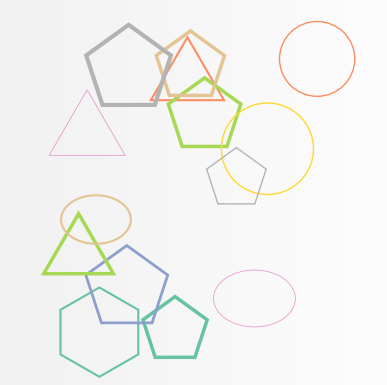[{"shape": "pentagon", "thickness": 2.5, "radius": 0.44, "center": [0.452, 0.142]}, {"shape": "hexagon", "thickness": 1.5, "radius": 0.58, "center": [0.256, 0.137]}, {"shape": "circle", "thickness": 1, "radius": 0.49, "center": [0.818, 0.847]}, {"shape": "triangle", "thickness": 1.5, "radius": 0.54, "center": [0.484, 0.794]}, {"shape": "pentagon", "thickness": 2, "radius": 0.56, "center": [0.327, 0.251]}, {"shape": "oval", "thickness": 0.5, "radius": 0.53, "center": [0.657, 0.225]}, {"shape": "triangle", "thickness": 0.5, "radius": 0.57, "center": [0.225, 0.653]}, {"shape": "pentagon", "thickness": 2.5, "radius": 0.49, "center": [0.528, 0.699]}, {"shape": "triangle", "thickness": 2.5, "radius": 0.52, "center": [0.203, 0.341]}, {"shape": "circle", "thickness": 1, "radius": 0.59, "center": [0.69, 0.614]}, {"shape": "oval", "thickness": 1.5, "radius": 0.45, "center": [0.248, 0.43]}, {"shape": "pentagon", "thickness": 2.5, "radius": 0.46, "center": [0.491, 0.827]}, {"shape": "pentagon", "thickness": 3, "radius": 0.57, "center": [0.332, 0.821]}, {"shape": "pentagon", "thickness": 1, "radius": 0.4, "center": [0.61, 0.536]}]